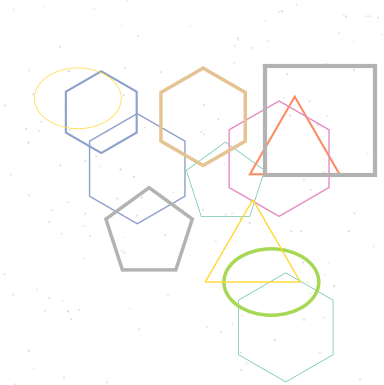[{"shape": "pentagon", "thickness": 0.5, "radius": 0.53, "center": [0.586, 0.524]}, {"shape": "hexagon", "thickness": 0.5, "radius": 0.71, "center": [0.742, 0.15]}, {"shape": "triangle", "thickness": 1.5, "radius": 0.67, "center": [0.766, 0.615]}, {"shape": "hexagon", "thickness": 1.5, "radius": 0.53, "center": [0.263, 0.709]}, {"shape": "hexagon", "thickness": 1, "radius": 0.72, "center": [0.357, 0.562]}, {"shape": "hexagon", "thickness": 1, "radius": 0.75, "center": [0.725, 0.588]}, {"shape": "oval", "thickness": 2.5, "radius": 0.62, "center": [0.705, 0.267]}, {"shape": "oval", "thickness": 0.5, "radius": 0.56, "center": [0.202, 0.745]}, {"shape": "triangle", "thickness": 1, "radius": 0.71, "center": [0.657, 0.339]}, {"shape": "hexagon", "thickness": 2.5, "radius": 0.63, "center": [0.528, 0.697]}, {"shape": "square", "thickness": 3, "radius": 0.71, "center": [0.831, 0.688]}, {"shape": "pentagon", "thickness": 2.5, "radius": 0.59, "center": [0.387, 0.394]}]